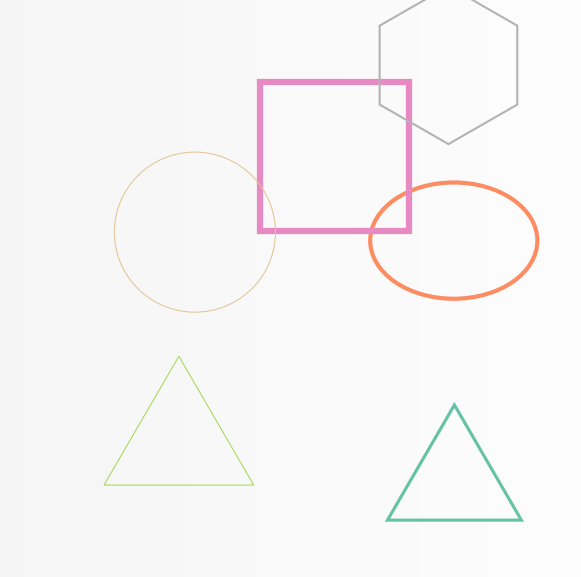[{"shape": "triangle", "thickness": 1.5, "radius": 0.66, "center": [0.782, 0.165]}, {"shape": "oval", "thickness": 2, "radius": 0.72, "center": [0.781, 0.582]}, {"shape": "square", "thickness": 3, "radius": 0.64, "center": [0.575, 0.728]}, {"shape": "triangle", "thickness": 0.5, "radius": 0.74, "center": [0.308, 0.234]}, {"shape": "circle", "thickness": 0.5, "radius": 0.69, "center": [0.335, 0.597]}, {"shape": "hexagon", "thickness": 1, "radius": 0.68, "center": [0.772, 0.886]}]